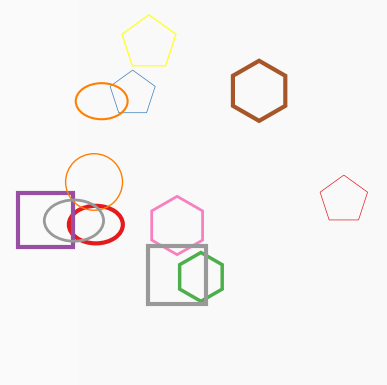[{"shape": "oval", "thickness": 3, "radius": 0.35, "center": [0.247, 0.417]}, {"shape": "pentagon", "thickness": 0.5, "radius": 0.32, "center": [0.887, 0.481]}, {"shape": "pentagon", "thickness": 0.5, "radius": 0.31, "center": [0.342, 0.757]}, {"shape": "hexagon", "thickness": 2.5, "radius": 0.32, "center": [0.519, 0.281]}, {"shape": "square", "thickness": 3, "radius": 0.35, "center": [0.117, 0.429]}, {"shape": "oval", "thickness": 1.5, "radius": 0.33, "center": [0.262, 0.737]}, {"shape": "circle", "thickness": 1, "radius": 0.37, "center": [0.243, 0.527]}, {"shape": "pentagon", "thickness": 1, "radius": 0.37, "center": [0.384, 0.888]}, {"shape": "hexagon", "thickness": 3, "radius": 0.39, "center": [0.669, 0.764]}, {"shape": "hexagon", "thickness": 2, "radius": 0.38, "center": [0.457, 0.414]}, {"shape": "square", "thickness": 3, "radius": 0.37, "center": [0.456, 0.286]}, {"shape": "oval", "thickness": 2, "radius": 0.38, "center": [0.191, 0.427]}]